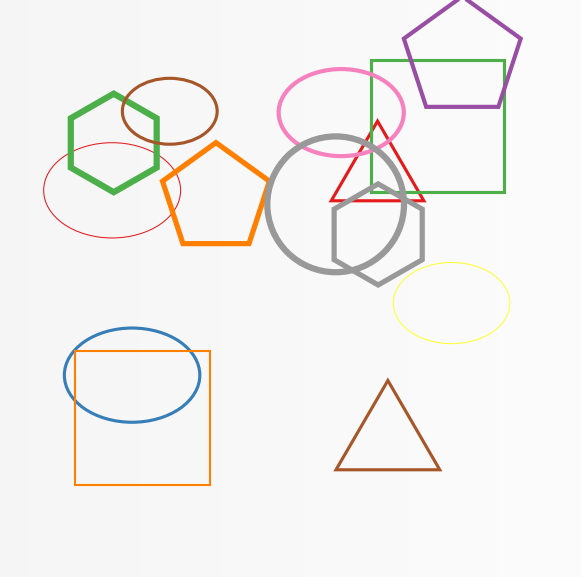[{"shape": "oval", "thickness": 0.5, "radius": 0.59, "center": [0.193, 0.67]}, {"shape": "triangle", "thickness": 1.5, "radius": 0.46, "center": [0.65, 0.697]}, {"shape": "oval", "thickness": 1.5, "radius": 0.58, "center": [0.227, 0.35]}, {"shape": "square", "thickness": 1.5, "radius": 0.57, "center": [0.753, 0.78]}, {"shape": "hexagon", "thickness": 3, "radius": 0.43, "center": [0.196, 0.752]}, {"shape": "pentagon", "thickness": 2, "radius": 0.53, "center": [0.795, 0.9]}, {"shape": "square", "thickness": 1, "radius": 0.58, "center": [0.246, 0.275]}, {"shape": "pentagon", "thickness": 2.5, "radius": 0.48, "center": [0.372, 0.655]}, {"shape": "oval", "thickness": 0.5, "radius": 0.5, "center": [0.777, 0.474]}, {"shape": "triangle", "thickness": 1.5, "radius": 0.52, "center": [0.667, 0.237]}, {"shape": "oval", "thickness": 1.5, "radius": 0.41, "center": [0.292, 0.806]}, {"shape": "oval", "thickness": 2, "radius": 0.54, "center": [0.587, 0.804]}, {"shape": "circle", "thickness": 3, "radius": 0.59, "center": [0.577, 0.645]}, {"shape": "hexagon", "thickness": 2.5, "radius": 0.44, "center": [0.651, 0.593]}]